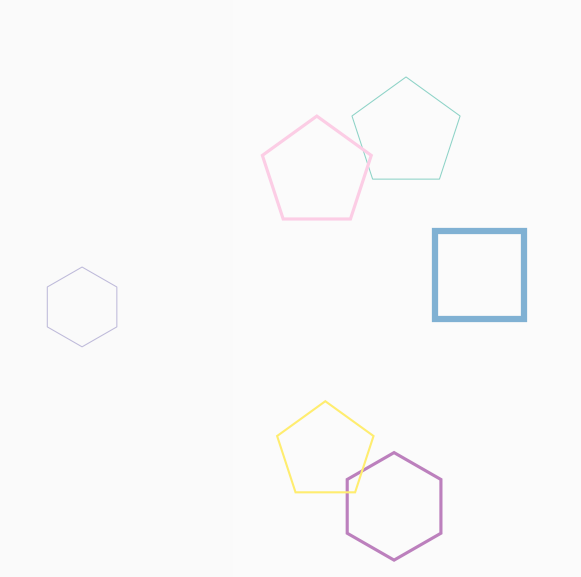[{"shape": "pentagon", "thickness": 0.5, "radius": 0.49, "center": [0.699, 0.768]}, {"shape": "hexagon", "thickness": 0.5, "radius": 0.35, "center": [0.141, 0.468]}, {"shape": "square", "thickness": 3, "radius": 0.38, "center": [0.825, 0.523]}, {"shape": "pentagon", "thickness": 1.5, "radius": 0.49, "center": [0.545, 0.7]}, {"shape": "hexagon", "thickness": 1.5, "radius": 0.47, "center": [0.678, 0.122]}, {"shape": "pentagon", "thickness": 1, "radius": 0.44, "center": [0.56, 0.217]}]